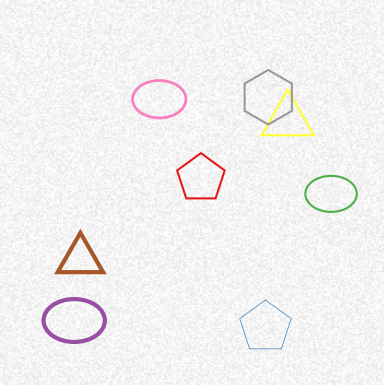[{"shape": "pentagon", "thickness": 1.5, "radius": 0.32, "center": [0.522, 0.537]}, {"shape": "pentagon", "thickness": 0.5, "radius": 0.35, "center": [0.69, 0.151]}, {"shape": "oval", "thickness": 1.5, "radius": 0.33, "center": [0.86, 0.496]}, {"shape": "oval", "thickness": 3, "radius": 0.4, "center": [0.193, 0.168]}, {"shape": "triangle", "thickness": 1.5, "radius": 0.39, "center": [0.747, 0.688]}, {"shape": "triangle", "thickness": 3, "radius": 0.34, "center": [0.209, 0.327]}, {"shape": "oval", "thickness": 2, "radius": 0.35, "center": [0.414, 0.742]}, {"shape": "hexagon", "thickness": 1.5, "radius": 0.35, "center": [0.697, 0.747]}]